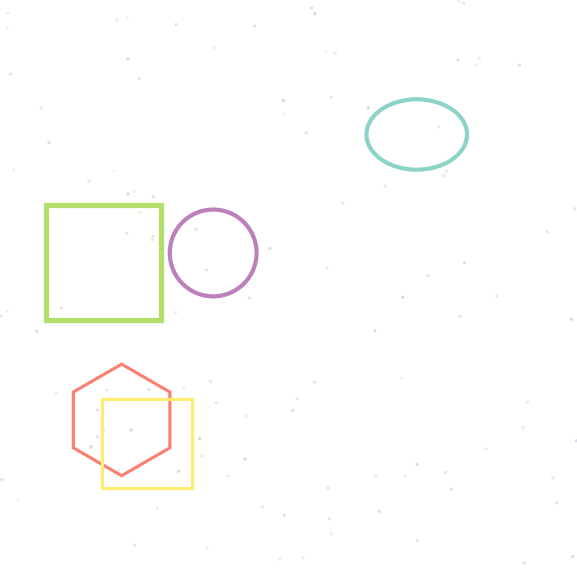[{"shape": "oval", "thickness": 2, "radius": 0.44, "center": [0.722, 0.766]}, {"shape": "hexagon", "thickness": 1.5, "radius": 0.48, "center": [0.211, 0.272]}, {"shape": "square", "thickness": 2.5, "radius": 0.5, "center": [0.179, 0.545]}, {"shape": "circle", "thickness": 2, "radius": 0.38, "center": [0.369, 0.561]}, {"shape": "square", "thickness": 1.5, "radius": 0.39, "center": [0.255, 0.231]}]